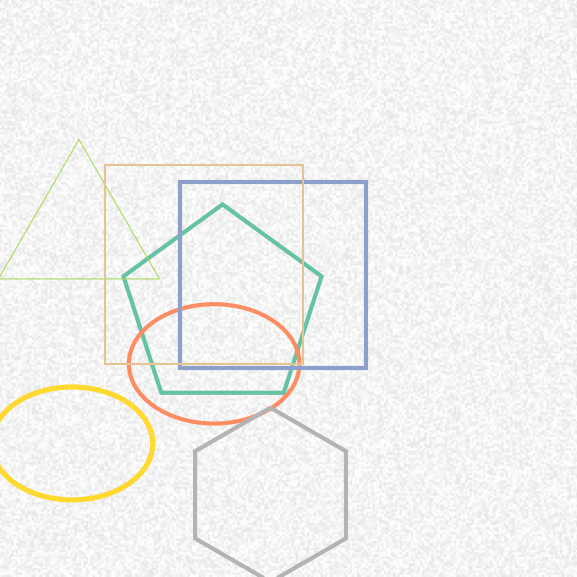[{"shape": "pentagon", "thickness": 2, "radius": 0.9, "center": [0.385, 0.465]}, {"shape": "oval", "thickness": 2, "radius": 0.74, "center": [0.371, 0.369]}, {"shape": "square", "thickness": 2, "radius": 0.81, "center": [0.473, 0.523]}, {"shape": "triangle", "thickness": 0.5, "radius": 0.8, "center": [0.137, 0.597]}, {"shape": "oval", "thickness": 2.5, "radius": 0.7, "center": [0.125, 0.231]}, {"shape": "square", "thickness": 1, "radius": 0.86, "center": [0.353, 0.54]}, {"shape": "hexagon", "thickness": 2, "radius": 0.75, "center": [0.468, 0.142]}]